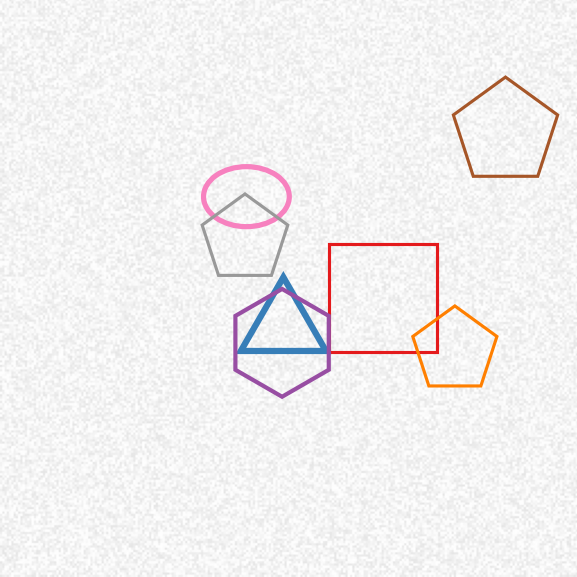[{"shape": "square", "thickness": 1.5, "radius": 0.47, "center": [0.663, 0.483]}, {"shape": "triangle", "thickness": 3, "radius": 0.43, "center": [0.491, 0.434]}, {"shape": "hexagon", "thickness": 2, "radius": 0.47, "center": [0.488, 0.405]}, {"shape": "pentagon", "thickness": 1.5, "radius": 0.38, "center": [0.788, 0.393]}, {"shape": "pentagon", "thickness": 1.5, "radius": 0.47, "center": [0.875, 0.771]}, {"shape": "oval", "thickness": 2.5, "radius": 0.37, "center": [0.427, 0.659]}, {"shape": "pentagon", "thickness": 1.5, "radius": 0.39, "center": [0.424, 0.585]}]